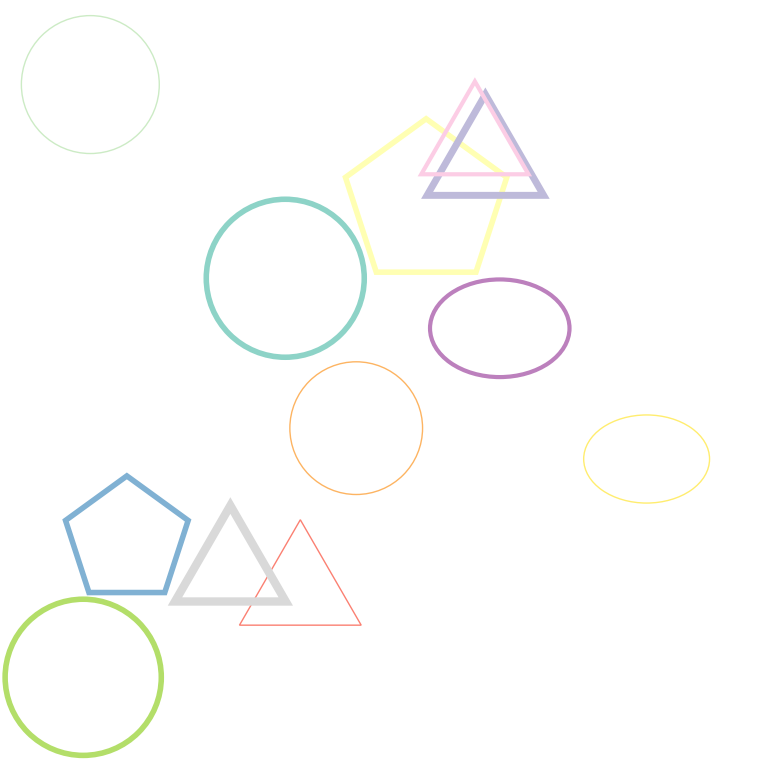[{"shape": "circle", "thickness": 2, "radius": 0.51, "center": [0.37, 0.639]}, {"shape": "pentagon", "thickness": 2, "radius": 0.55, "center": [0.553, 0.736]}, {"shape": "triangle", "thickness": 2.5, "radius": 0.44, "center": [0.63, 0.79]}, {"shape": "triangle", "thickness": 0.5, "radius": 0.46, "center": [0.39, 0.234]}, {"shape": "pentagon", "thickness": 2, "radius": 0.42, "center": [0.165, 0.298]}, {"shape": "circle", "thickness": 0.5, "radius": 0.43, "center": [0.463, 0.444]}, {"shape": "circle", "thickness": 2, "radius": 0.51, "center": [0.108, 0.12]}, {"shape": "triangle", "thickness": 1.5, "radius": 0.4, "center": [0.617, 0.814]}, {"shape": "triangle", "thickness": 3, "radius": 0.42, "center": [0.299, 0.26]}, {"shape": "oval", "thickness": 1.5, "radius": 0.45, "center": [0.649, 0.574]}, {"shape": "circle", "thickness": 0.5, "radius": 0.45, "center": [0.117, 0.89]}, {"shape": "oval", "thickness": 0.5, "radius": 0.41, "center": [0.84, 0.404]}]